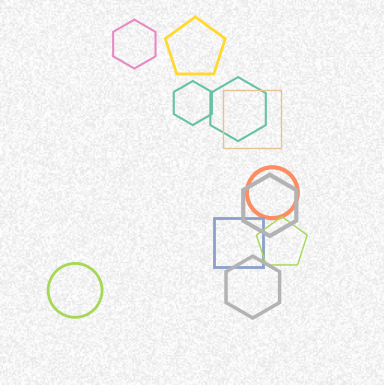[{"shape": "hexagon", "thickness": 1.5, "radius": 0.29, "center": [0.501, 0.732]}, {"shape": "hexagon", "thickness": 1.5, "radius": 0.42, "center": [0.618, 0.717]}, {"shape": "circle", "thickness": 3, "radius": 0.33, "center": [0.707, 0.499]}, {"shape": "square", "thickness": 2, "radius": 0.32, "center": [0.619, 0.37]}, {"shape": "hexagon", "thickness": 1.5, "radius": 0.32, "center": [0.349, 0.885]}, {"shape": "pentagon", "thickness": 1, "radius": 0.35, "center": [0.732, 0.368]}, {"shape": "circle", "thickness": 2, "radius": 0.35, "center": [0.195, 0.246]}, {"shape": "pentagon", "thickness": 2, "radius": 0.41, "center": [0.507, 0.874]}, {"shape": "square", "thickness": 1, "radius": 0.38, "center": [0.655, 0.69]}, {"shape": "hexagon", "thickness": 2.5, "radius": 0.4, "center": [0.657, 0.254]}, {"shape": "hexagon", "thickness": 3, "radius": 0.4, "center": [0.701, 0.467]}]